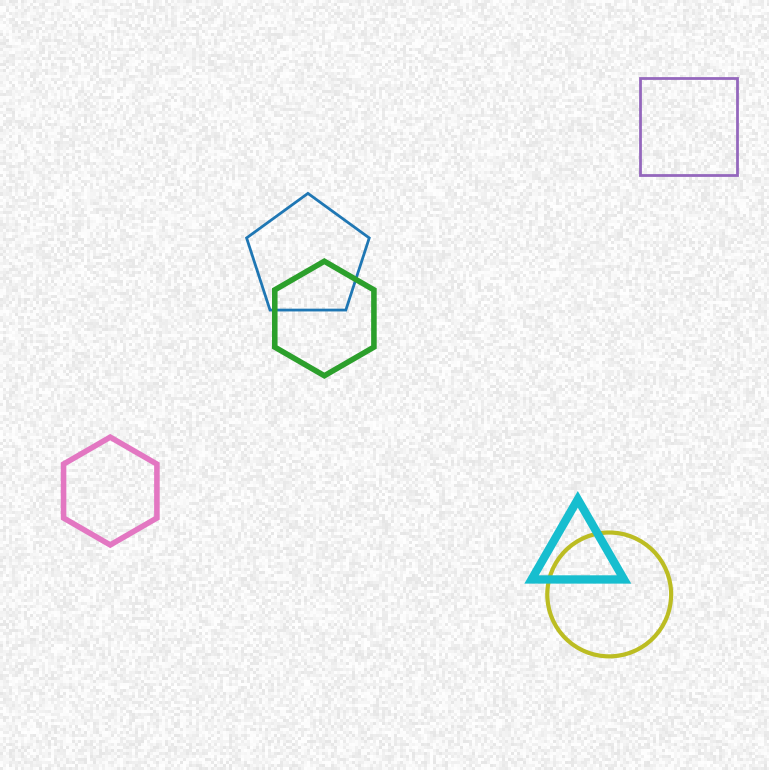[{"shape": "pentagon", "thickness": 1, "radius": 0.42, "center": [0.4, 0.665]}, {"shape": "hexagon", "thickness": 2, "radius": 0.37, "center": [0.421, 0.586]}, {"shape": "square", "thickness": 1, "radius": 0.32, "center": [0.894, 0.835]}, {"shape": "hexagon", "thickness": 2, "radius": 0.35, "center": [0.143, 0.362]}, {"shape": "circle", "thickness": 1.5, "radius": 0.4, "center": [0.791, 0.228]}, {"shape": "triangle", "thickness": 3, "radius": 0.35, "center": [0.75, 0.282]}]